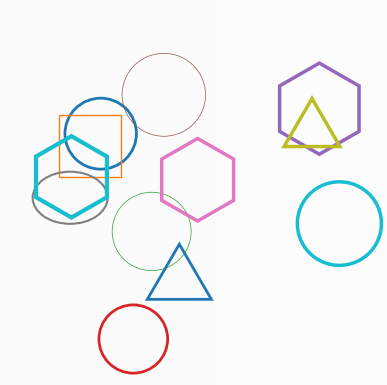[{"shape": "triangle", "thickness": 2, "radius": 0.48, "center": [0.463, 0.27]}, {"shape": "circle", "thickness": 2, "radius": 0.46, "center": [0.26, 0.653]}, {"shape": "square", "thickness": 1, "radius": 0.4, "center": [0.233, 0.62]}, {"shape": "circle", "thickness": 0.5, "radius": 0.51, "center": [0.391, 0.399]}, {"shape": "circle", "thickness": 2, "radius": 0.44, "center": [0.344, 0.119]}, {"shape": "hexagon", "thickness": 2.5, "radius": 0.59, "center": [0.824, 0.718]}, {"shape": "circle", "thickness": 0.5, "radius": 0.54, "center": [0.423, 0.754]}, {"shape": "hexagon", "thickness": 2.5, "radius": 0.54, "center": [0.51, 0.533]}, {"shape": "oval", "thickness": 1.5, "radius": 0.48, "center": [0.181, 0.486]}, {"shape": "triangle", "thickness": 2.5, "radius": 0.42, "center": [0.805, 0.661]}, {"shape": "circle", "thickness": 2.5, "radius": 0.54, "center": [0.876, 0.419]}, {"shape": "hexagon", "thickness": 3, "radius": 0.53, "center": [0.184, 0.541]}]